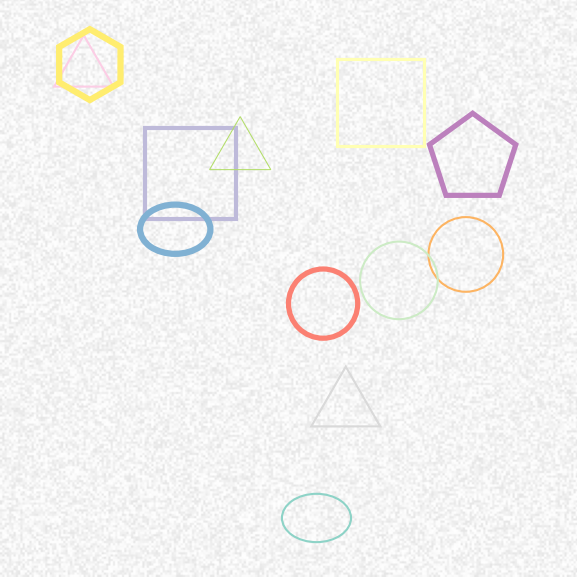[{"shape": "oval", "thickness": 1, "radius": 0.3, "center": [0.548, 0.102]}, {"shape": "square", "thickness": 1.5, "radius": 0.38, "center": [0.659, 0.822]}, {"shape": "square", "thickness": 2, "radius": 0.39, "center": [0.329, 0.699]}, {"shape": "circle", "thickness": 2.5, "radius": 0.3, "center": [0.559, 0.473]}, {"shape": "oval", "thickness": 3, "radius": 0.3, "center": [0.303, 0.602]}, {"shape": "circle", "thickness": 1, "radius": 0.32, "center": [0.807, 0.559]}, {"shape": "triangle", "thickness": 0.5, "radius": 0.31, "center": [0.416, 0.736]}, {"shape": "triangle", "thickness": 1, "radius": 0.3, "center": [0.145, 0.879]}, {"shape": "triangle", "thickness": 1, "radius": 0.34, "center": [0.599, 0.295]}, {"shape": "pentagon", "thickness": 2.5, "radius": 0.39, "center": [0.818, 0.724]}, {"shape": "circle", "thickness": 1, "radius": 0.34, "center": [0.691, 0.514]}, {"shape": "hexagon", "thickness": 3, "radius": 0.31, "center": [0.156, 0.887]}]